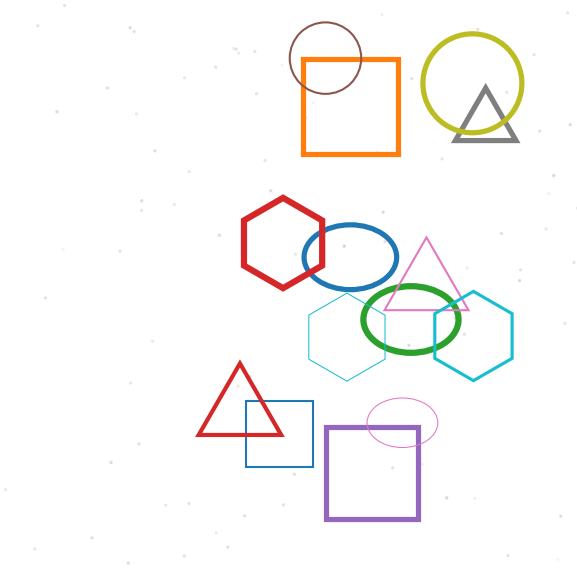[{"shape": "square", "thickness": 1, "radius": 0.29, "center": [0.484, 0.247]}, {"shape": "oval", "thickness": 2.5, "radius": 0.4, "center": [0.607, 0.554]}, {"shape": "square", "thickness": 2.5, "radius": 0.41, "center": [0.607, 0.815]}, {"shape": "oval", "thickness": 3, "radius": 0.41, "center": [0.712, 0.446]}, {"shape": "hexagon", "thickness": 3, "radius": 0.39, "center": [0.49, 0.578]}, {"shape": "triangle", "thickness": 2, "radius": 0.41, "center": [0.415, 0.287]}, {"shape": "square", "thickness": 2.5, "radius": 0.4, "center": [0.645, 0.18]}, {"shape": "circle", "thickness": 1, "radius": 0.31, "center": [0.564, 0.898]}, {"shape": "triangle", "thickness": 1, "radius": 0.42, "center": [0.739, 0.504]}, {"shape": "oval", "thickness": 0.5, "radius": 0.31, "center": [0.697, 0.267]}, {"shape": "triangle", "thickness": 2.5, "radius": 0.3, "center": [0.841, 0.786]}, {"shape": "circle", "thickness": 2.5, "radius": 0.43, "center": [0.818, 0.855]}, {"shape": "hexagon", "thickness": 0.5, "radius": 0.38, "center": [0.601, 0.415]}, {"shape": "hexagon", "thickness": 1.5, "radius": 0.39, "center": [0.82, 0.417]}]